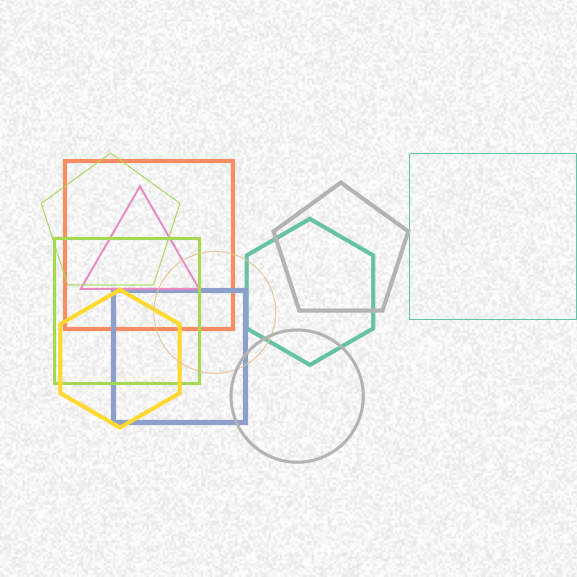[{"shape": "hexagon", "thickness": 2, "radius": 0.63, "center": [0.537, 0.494]}, {"shape": "square", "thickness": 0.5, "radius": 0.72, "center": [0.852, 0.591]}, {"shape": "square", "thickness": 2, "radius": 0.73, "center": [0.258, 0.575]}, {"shape": "square", "thickness": 2.5, "radius": 0.57, "center": [0.309, 0.383]}, {"shape": "triangle", "thickness": 1, "radius": 0.59, "center": [0.242, 0.558]}, {"shape": "pentagon", "thickness": 0.5, "radius": 0.63, "center": [0.192, 0.608]}, {"shape": "square", "thickness": 1.5, "radius": 0.63, "center": [0.219, 0.462]}, {"shape": "hexagon", "thickness": 2, "radius": 0.6, "center": [0.208, 0.378]}, {"shape": "circle", "thickness": 0.5, "radius": 0.53, "center": [0.372, 0.458]}, {"shape": "circle", "thickness": 1.5, "radius": 0.57, "center": [0.515, 0.313]}, {"shape": "pentagon", "thickness": 2, "radius": 0.61, "center": [0.59, 0.56]}]